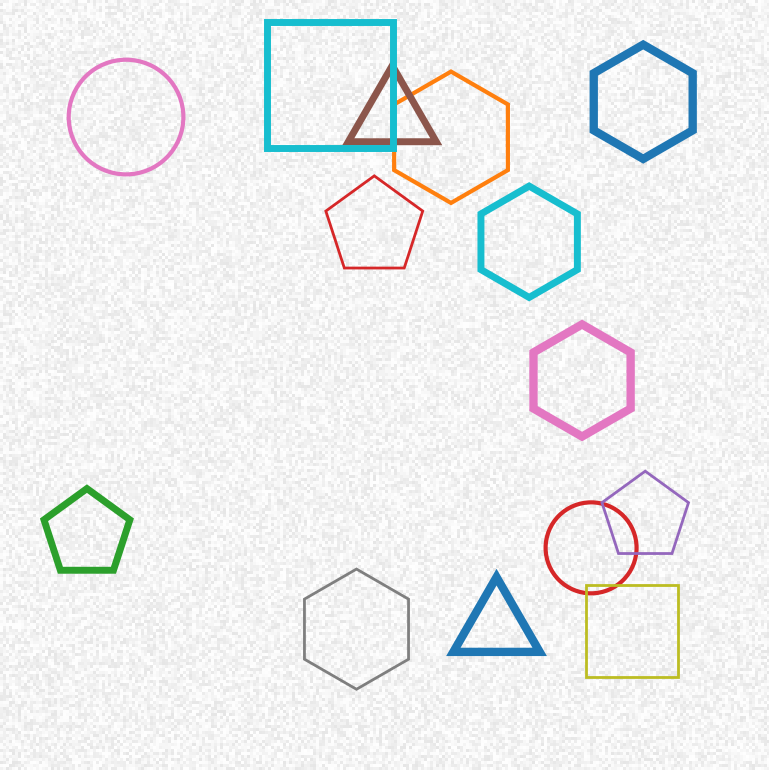[{"shape": "triangle", "thickness": 3, "radius": 0.32, "center": [0.645, 0.186]}, {"shape": "hexagon", "thickness": 3, "radius": 0.37, "center": [0.835, 0.868]}, {"shape": "hexagon", "thickness": 1.5, "radius": 0.43, "center": [0.586, 0.822]}, {"shape": "pentagon", "thickness": 2.5, "radius": 0.29, "center": [0.113, 0.307]}, {"shape": "pentagon", "thickness": 1, "radius": 0.33, "center": [0.486, 0.705]}, {"shape": "circle", "thickness": 1.5, "radius": 0.3, "center": [0.768, 0.289]}, {"shape": "pentagon", "thickness": 1, "radius": 0.3, "center": [0.838, 0.329]}, {"shape": "triangle", "thickness": 2.5, "radius": 0.33, "center": [0.509, 0.849]}, {"shape": "hexagon", "thickness": 3, "radius": 0.36, "center": [0.756, 0.506]}, {"shape": "circle", "thickness": 1.5, "radius": 0.37, "center": [0.164, 0.848]}, {"shape": "hexagon", "thickness": 1, "radius": 0.39, "center": [0.463, 0.183]}, {"shape": "square", "thickness": 1, "radius": 0.3, "center": [0.821, 0.181]}, {"shape": "square", "thickness": 2.5, "radius": 0.41, "center": [0.428, 0.89]}, {"shape": "hexagon", "thickness": 2.5, "radius": 0.36, "center": [0.687, 0.686]}]